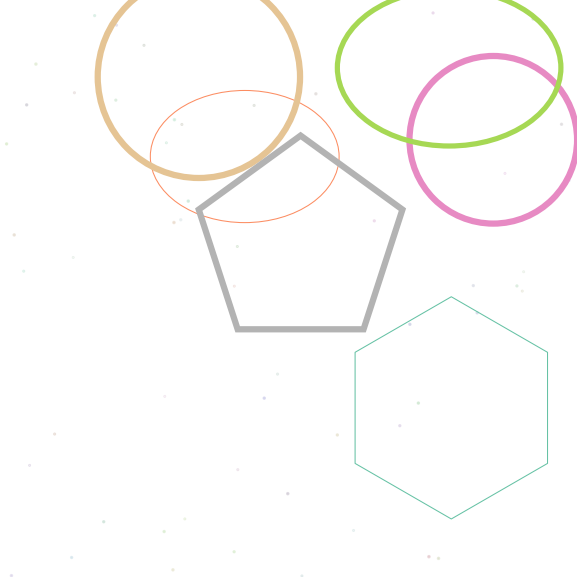[{"shape": "hexagon", "thickness": 0.5, "radius": 0.96, "center": [0.781, 0.293]}, {"shape": "oval", "thickness": 0.5, "radius": 0.82, "center": [0.424, 0.728]}, {"shape": "circle", "thickness": 3, "radius": 0.73, "center": [0.854, 0.757]}, {"shape": "oval", "thickness": 2.5, "radius": 0.97, "center": [0.778, 0.882]}, {"shape": "circle", "thickness": 3, "radius": 0.88, "center": [0.344, 0.866]}, {"shape": "pentagon", "thickness": 3, "radius": 0.93, "center": [0.521, 0.579]}]